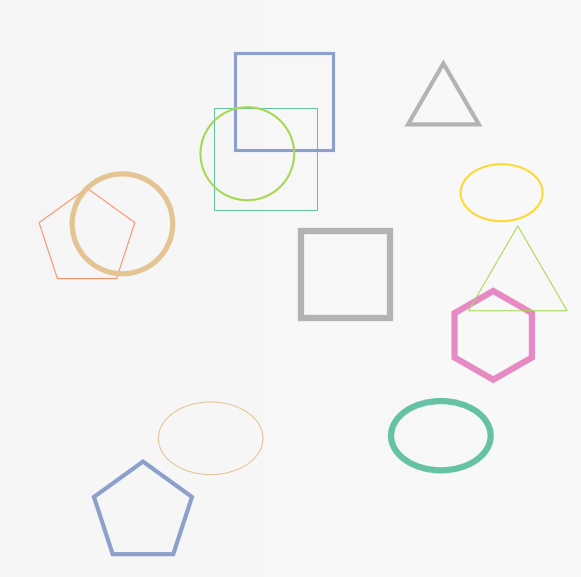[{"shape": "square", "thickness": 0.5, "radius": 0.44, "center": [0.457, 0.724]}, {"shape": "oval", "thickness": 3, "radius": 0.43, "center": [0.758, 0.245]}, {"shape": "pentagon", "thickness": 0.5, "radius": 0.43, "center": [0.15, 0.587]}, {"shape": "square", "thickness": 1.5, "radius": 0.42, "center": [0.489, 0.823]}, {"shape": "pentagon", "thickness": 2, "radius": 0.44, "center": [0.246, 0.111]}, {"shape": "hexagon", "thickness": 3, "radius": 0.38, "center": [0.849, 0.419]}, {"shape": "circle", "thickness": 1, "radius": 0.4, "center": [0.426, 0.733]}, {"shape": "triangle", "thickness": 0.5, "radius": 0.49, "center": [0.891, 0.51]}, {"shape": "oval", "thickness": 1, "radius": 0.35, "center": [0.863, 0.665]}, {"shape": "circle", "thickness": 2.5, "radius": 0.43, "center": [0.211, 0.612]}, {"shape": "oval", "thickness": 0.5, "radius": 0.45, "center": [0.362, 0.24]}, {"shape": "triangle", "thickness": 2, "radius": 0.35, "center": [0.763, 0.819]}, {"shape": "square", "thickness": 3, "radius": 0.38, "center": [0.594, 0.524]}]